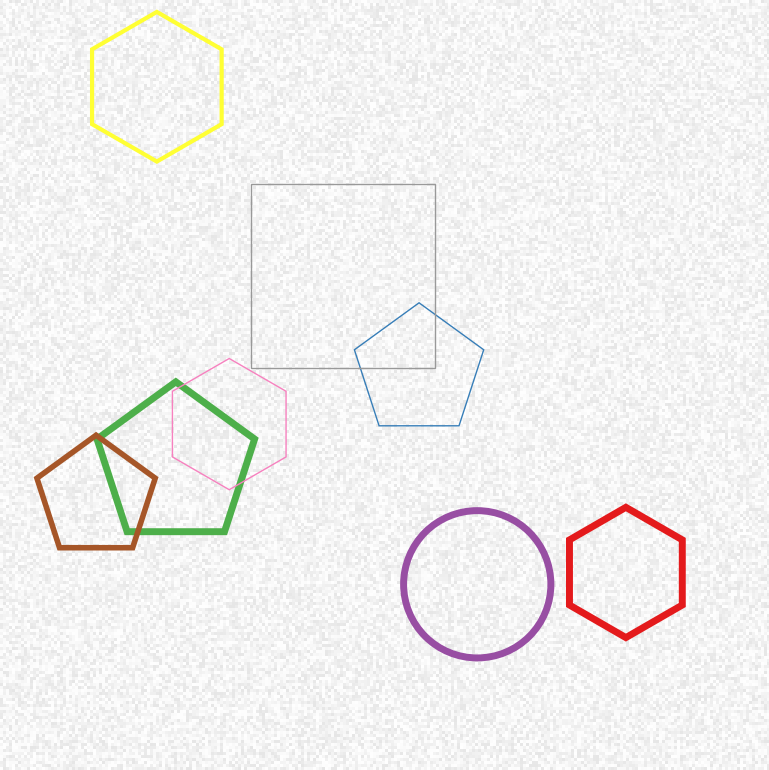[{"shape": "hexagon", "thickness": 2.5, "radius": 0.42, "center": [0.813, 0.257]}, {"shape": "pentagon", "thickness": 0.5, "radius": 0.44, "center": [0.544, 0.518]}, {"shape": "pentagon", "thickness": 2.5, "radius": 0.54, "center": [0.228, 0.397]}, {"shape": "circle", "thickness": 2.5, "radius": 0.48, "center": [0.62, 0.241]}, {"shape": "hexagon", "thickness": 1.5, "radius": 0.49, "center": [0.204, 0.887]}, {"shape": "pentagon", "thickness": 2, "radius": 0.4, "center": [0.125, 0.354]}, {"shape": "hexagon", "thickness": 0.5, "radius": 0.43, "center": [0.298, 0.449]}, {"shape": "square", "thickness": 0.5, "radius": 0.6, "center": [0.446, 0.642]}]